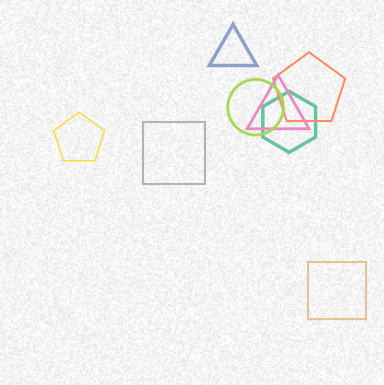[{"shape": "hexagon", "thickness": 2.5, "radius": 0.4, "center": [0.751, 0.684]}, {"shape": "pentagon", "thickness": 1.5, "radius": 0.49, "center": [0.803, 0.766]}, {"shape": "triangle", "thickness": 2.5, "radius": 0.36, "center": [0.605, 0.865]}, {"shape": "triangle", "thickness": 2, "radius": 0.46, "center": [0.722, 0.712]}, {"shape": "circle", "thickness": 2, "radius": 0.36, "center": [0.664, 0.722]}, {"shape": "pentagon", "thickness": 1, "radius": 0.35, "center": [0.206, 0.639]}, {"shape": "square", "thickness": 1.5, "radius": 0.37, "center": [0.875, 0.245]}, {"shape": "square", "thickness": 1.5, "radius": 0.4, "center": [0.451, 0.602]}]